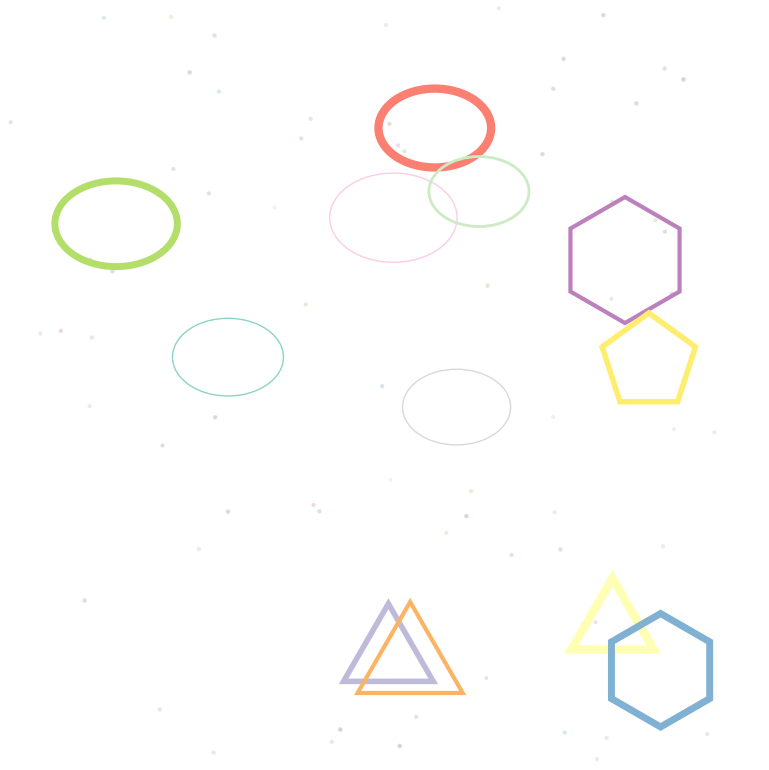[{"shape": "oval", "thickness": 0.5, "radius": 0.36, "center": [0.296, 0.536]}, {"shape": "triangle", "thickness": 3, "radius": 0.31, "center": [0.795, 0.187]}, {"shape": "triangle", "thickness": 2, "radius": 0.34, "center": [0.504, 0.149]}, {"shape": "oval", "thickness": 3, "radius": 0.37, "center": [0.565, 0.834]}, {"shape": "hexagon", "thickness": 2.5, "radius": 0.37, "center": [0.858, 0.13]}, {"shape": "triangle", "thickness": 1.5, "radius": 0.39, "center": [0.533, 0.139]}, {"shape": "oval", "thickness": 2.5, "radius": 0.4, "center": [0.151, 0.709]}, {"shape": "oval", "thickness": 0.5, "radius": 0.41, "center": [0.511, 0.717]}, {"shape": "oval", "thickness": 0.5, "radius": 0.35, "center": [0.593, 0.471]}, {"shape": "hexagon", "thickness": 1.5, "radius": 0.41, "center": [0.812, 0.662]}, {"shape": "oval", "thickness": 1, "radius": 0.32, "center": [0.622, 0.751]}, {"shape": "pentagon", "thickness": 2, "radius": 0.32, "center": [0.843, 0.53]}]